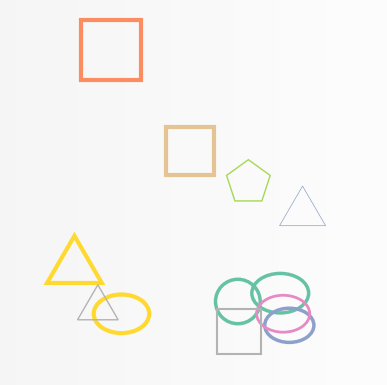[{"shape": "circle", "thickness": 2.5, "radius": 0.29, "center": [0.614, 0.217]}, {"shape": "oval", "thickness": 2.5, "radius": 0.37, "center": [0.723, 0.239]}, {"shape": "square", "thickness": 3, "radius": 0.39, "center": [0.287, 0.87]}, {"shape": "oval", "thickness": 2.5, "radius": 0.32, "center": [0.747, 0.155]}, {"shape": "triangle", "thickness": 0.5, "radius": 0.34, "center": [0.781, 0.448]}, {"shape": "oval", "thickness": 2, "radius": 0.34, "center": [0.731, 0.185]}, {"shape": "pentagon", "thickness": 1, "radius": 0.3, "center": [0.641, 0.526]}, {"shape": "triangle", "thickness": 3, "radius": 0.41, "center": [0.192, 0.306]}, {"shape": "oval", "thickness": 3, "radius": 0.36, "center": [0.313, 0.185]}, {"shape": "square", "thickness": 3, "radius": 0.31, "center": [0.49, 0.609]}, {"shape": "square", "thickness": 1.5, "radius": 0.29, "center": [0.617, 0.139]}, {"shape": "triangle", "thickness": 1, "radius": 0.3, "center": [0.252, 0.2]}]